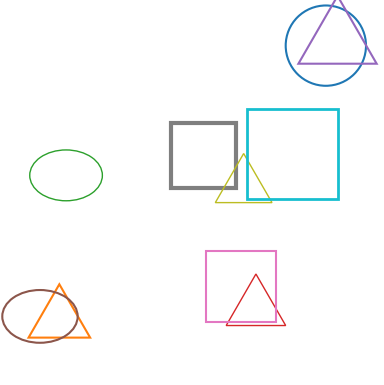[{"shape": "circle", "thickness": 1.5, "radius": 0.52, "center": [0.846, 0.881]}, {"shape": "triangle", "thickness": 1.5, "radius": 0.46, "center": [0.154, 0.169]}, {"shape": "oval", "thickness": 1, "radius": 0.47, "center": [0.172, 0.545]}, {"shape": "triangle", "thickness": 1, "radius": 0.45, "center": [0.665, 0.199]}, {"shape": "triangle", "thickness": 1.5, "radius": 0.59, "center": [0.877, 0.893]}, {"shape": "oval", "thickness": 1.5, "radius": 0.49, "center": [0.104, 0.178]}, {"shape": "square", "thickness": 1.5, "radius": 0.46, "center": [0.626, 0.256]}, {"shape": "square", "thickness": 3, "radius": 0.42, "center": [0.529, 0.596]}, {"shape": "triangle", "thickness": 1, "radius": 0.42, "center": [0.633, 0.516]}, {"shape": "square", "thickness": 2, "radius": 0.59, "center": [0.76, 0.6]}]